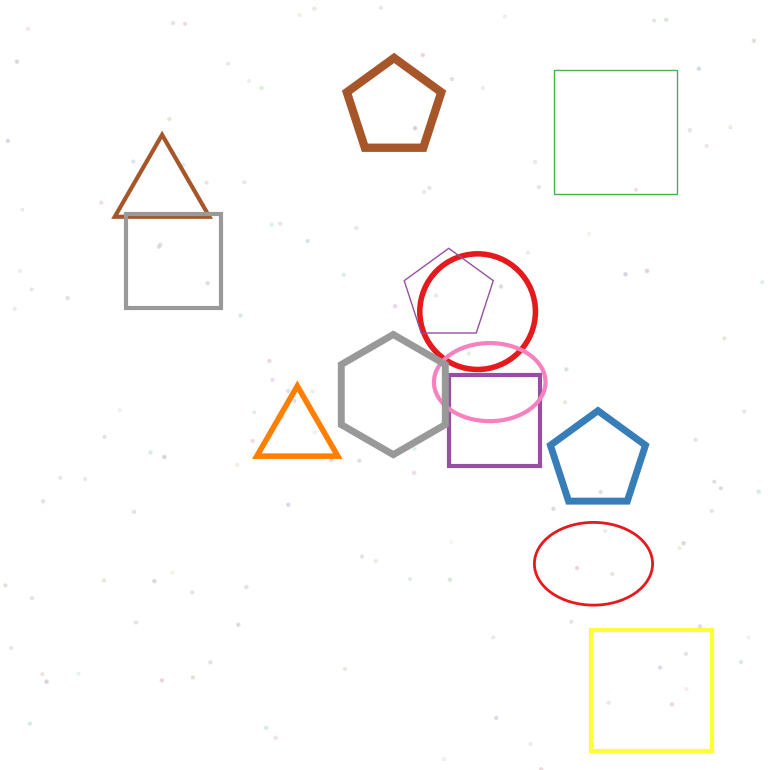[{"shape": "circle", "thickness": 2, "radius": 0.38, "center": [0.62, 0.595]}, {"shape": "oval", "thickness": 1, "radius": 0.38, "center": [0.771, 0.268]}, {"shape": "pentagon", "thickness": 2.5, "radius": 0.32, "center": [0.777, 0.402]}, {"shape": "square", "thickness": 0.5, "radius": 0.4, "center": [0.8, 0.829]}, {"shape": "pentagon", "thickness": 0.5, "radius": 0.3, "center": [0.583, 0.617]}, {"shape": "square", "thickness": 1.5, "radius": 0.29, "center": [0.642, 0.454]}, {"shape": "triangle", "thickness": 2, "radius": 0.3, "center": [0.386, 0.438]}, {"shape": "square", "thickness": 1.5, "radius": 0.39, "center": [0.847, 0.103]}, {"shape": "triangle", "thickness": 1.5, "radius": 0.35, "center": [0.211, 0.754]}, {"shape": "pentagon", "thickness": 3, "radius": 0.32, "center": [0.512, 0.86]}, {"shape": "oval", "thickness": 1.5, "radius": 0.36, "center": [0.636, 0.504]}, {"shape": "square", "thickness": 1.5, "radius": 0.31, "center": [0.225, 0.661]}, {"shape": "hexagon", "thickness": 2.5, "radius": 0.39, "center": [0.511, 0.488]}]